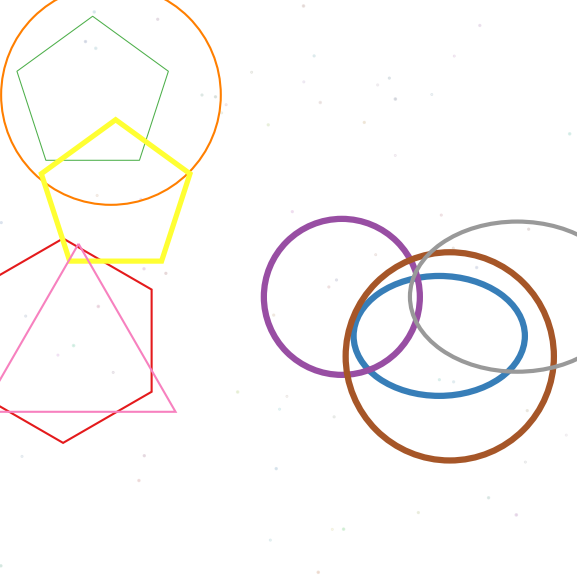[{"shape": "hexagon", "thickness": 1, "radius": 0.88, "center": [0.109, 0.409]}, {"shape": "oval", "thickness": 3, "radius": 0.74, "center": [0.761, 0.417]}, {"shape": "pentagon", "thickness": 0.5, "radius": 0.69, "center": [0.16, 0.833]}, {"shape": "circle", "thickness": 3, "radius": 0.68, "center": [0.592, 0.485]}, {"shape": "circle", "thickness": 1, "radius": 0.95, "center": [0.192, 0.835]}, {"shape": "pentagon", "thickness": 2.5, "radius": 0.68, "center": [0.2, 0.656]}, {"shape": "circle", "thickness": 3, "radius": 0.9, "center": [0.779, 0.382]}, {"shape": "triangle", "thickness": 1, "radius": 0.97, "center": [0.136, 0.383]}, {"shape": "oval", "thickness": 2, "radius": 0.93, "center": [0.896, 0.485]}]